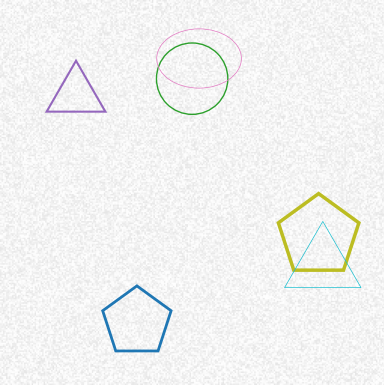[{"shape": "pentagon", "thickness": 2, "radius": 0.47, "center": [0.356, 0.164]}, {"shape": "circle", "thickness": 1, "radius": 0.46, "center": [0.499, 0.796]}, {"shape": "triangle", "thickness": 1.5, "radius": 0.44, "center": [0.197, 0.754]}, {"shape": "oval", "thickness": 0.5, "radius": 0.55, "center": [0.517, 0.848]}, {"shape": "pentagon", "thickness": 2.5, "radius": 0.55, "center": [0.828, 0.387]}, {"shape": "triangle", "thickness": 0.5, "radius": 0.57, "center": [0.838, 0.31]}]